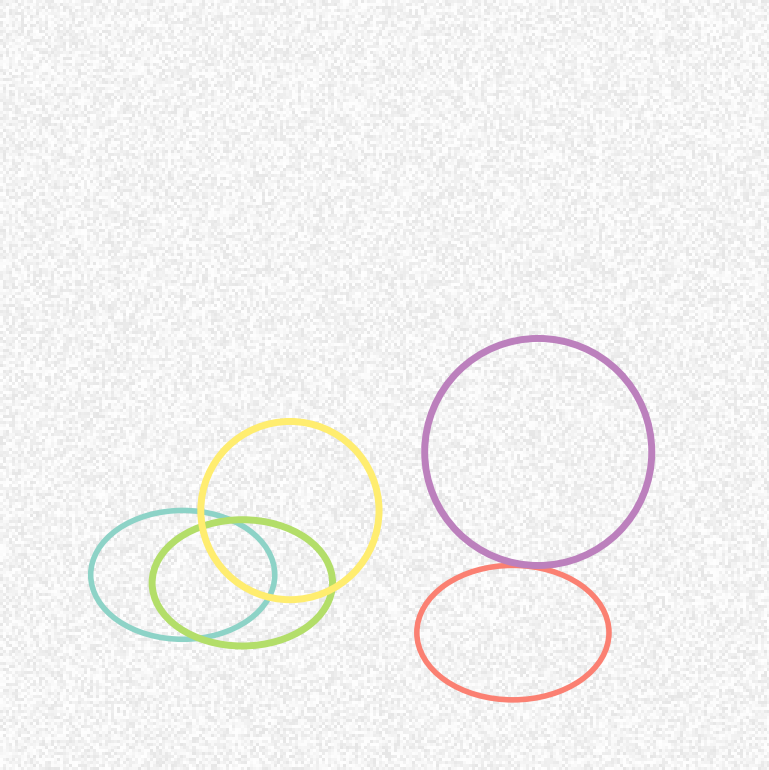[{"shape": "oval", "thickness": 2, "radius": 0.6, "center": [0.237, 0.253]}, {"shape": "oval", "thickness": 2, "radius": 0.62, "center": [0.666, 0.178]}, {"shape": "oval", "thickness": 2.5, "radius": 0.59, "center": [0.315, 0.243]}, {"shape": "circle", "thickness": 2.5, "radius": 0.74, "center": [0.699, 0.413]}, {"shape": "circle", "thickness": 2.5, "radius": 0.58, "center": [0.377, 0.337]}]